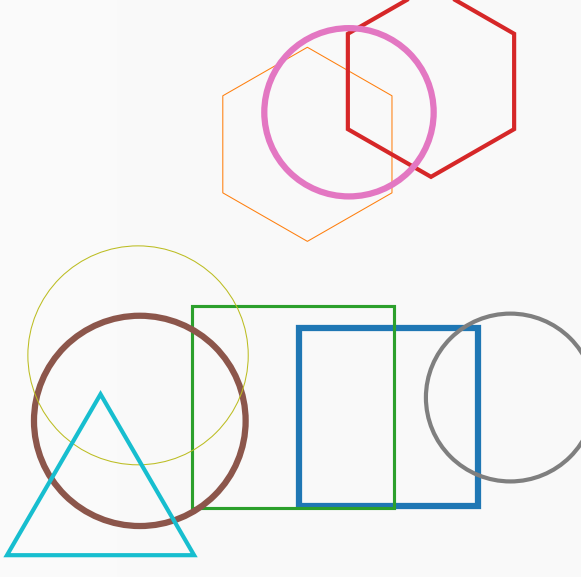[{"shape": "square", "thickness": 3, "radius": 0.77, "center": [0.668, 0.277]}, {"shape": "hexagon", "thickness": 0.5, "radius": 0.84, "center": [0.529, 0.749]}, {"shape": "square", "thickness": 1.5, "radius": 0.87, "center": [0.504, 0.295]}, {"shape": "hexagon", "thickness": 2, "radius": 0.83, "center": [0.741, 0.858]}, {"shape": "circle", "thickness": 3, "radius": 0.91, "center": [0.241, 0.27]}, {"shape": "circle", "thickness": 3, "radius": 0.73, "center": [0.6, 0.805]}, {"shape": "circle", "thickness": 2, "radius": 0.73, "center": [0.878, 0.311]}, {"shape": "circle", "thickness": 0.5, "radius": 0.95, "center": [0.238, 0.384]}, {"shape": "triangle", "thickness": 2, "radius": 0.93, "center": [0.173, 0.131]}]